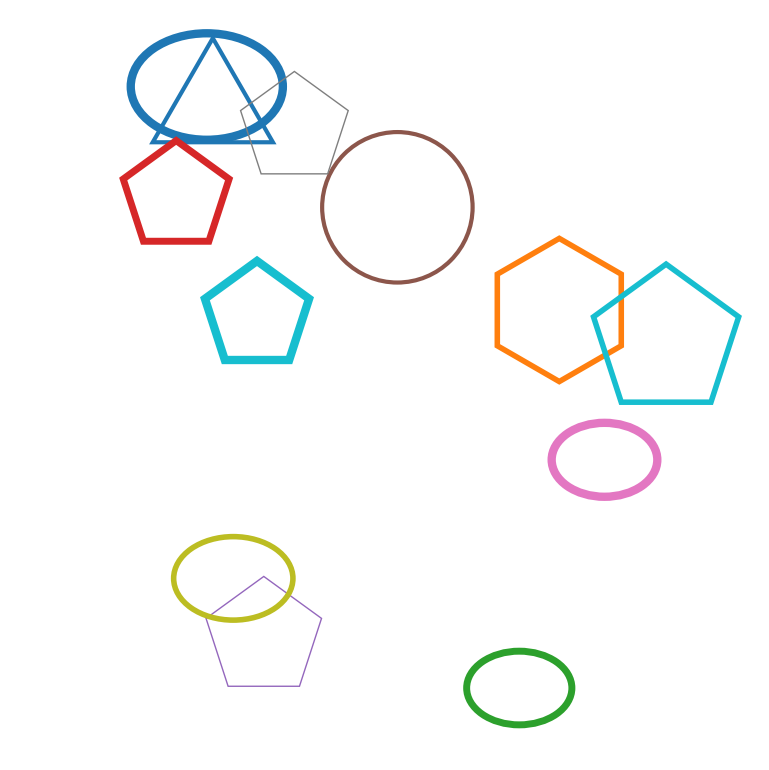[{"shape": "triangle", "thickness": 1.5, "radius": 0.45, "center": [0.276, 0.86]}, {"shape": "oval", "thickness": 3, "radius": 0.49, "center": [0.269, 0.888]}, {"shape": "hexagon", "thickness": 2, "radius": 0.46, "center": [0.726, 0.597]}, {"shape": "oval", "thickness": 2.5, "radius": 0.34, "center": [0.674, 0.106]}, {"shape": "pentagon", "thickness": 2.5, "radius": 0.36, "center": [0.229, 0.745]}, {"shape": "pentagon", "thickness": 0.5, "radius": 0.39, "center": [0.343, 0.173]}, {"shape": "circle", "thickness": 1.5, "radius": 0.49, "center": [0.516, 0.731]}, {"shape": "oval", "thickness": 3, "radius": 0.34, "center": [0.785, 0.403]}, {"shape": "pentagon", "thickness": 0.5, "radius": 0.37, "center": [0.382, 0.834]}, {"shape": "oval", "thickness": 2, "radius": 0.39, "center": [0.303, 0.249]}, {"shape": "pentagon", "thickness": 3, "radius": 0.36, "center": [0.334, 0.59]}, {"shape": "pentagon", "thickness": 2, "radius": 0.5, "center": [0.865, 0.558]}]